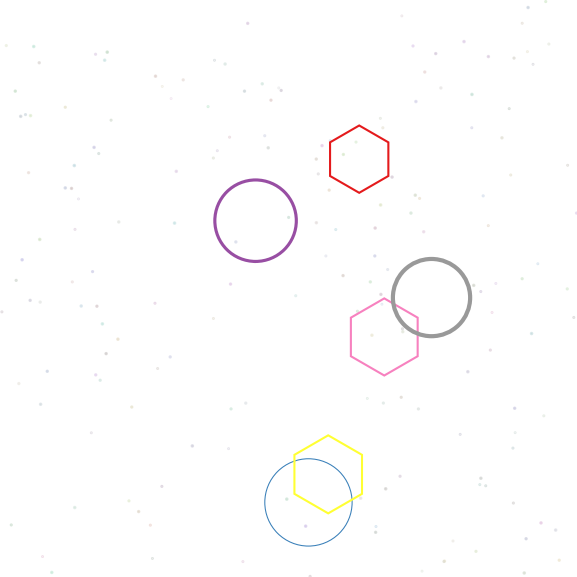[{"shape": "hexagon", "thickness": 1, "radius": 0.29, "center": [0.622, 0.724]}, {"shape": "circle", "thickness": 0.5, "radius": 0.38, "center": [0.534, 0.129]}, {"shape": "circle", "thickness": 1.5, "radius": 0.35, "center": [0.443, 0.617]}, {"shape": "hexagon", "thickness": 1, "radius": 0.34, "center": [0.568, 0.178]}, {"shape": "hexagon", "thickness": 1, "radius": 0.33, "center": [0.665, 0.416]}, {"shape": "circle", "thickness": 2, "radius": 0.33, "center": [0.747, 0.484]}]